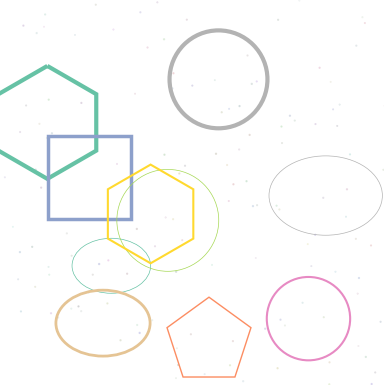[{"shape": "hexagon", "thickness": 3, "radius": 0.73, "center": [0.123, 0.682]}, {"shape": "oval", "thickness": 0.5, "radius": 0.51, "center": [0.289, 0.31]}, {"shape": "pentagon", "thickness": 1, "radius": 0.57, "center": [0.543, 0.113]}, {"shape": "square", "thickness": 2.5, "radius": 0.54, "center": [0.232, 0.539]}, {"shape": "circle", "thickness": 1.5, "radius": 0.54, "center": [0.801, 0.172]}, {"shape": "circle", "thickness": 0.5, "radius": 0.66, "center": [0.436, 0.428]}, {"shape": "hexagon", "thickness": 1.5, "radius": 0.64, "center": [0.391, 0.444]}, {"shape": "oval", "thickness": 2, "radius": 0.61, "center": [0.268, 0.161]}, {"shape": "circle", "thickness": 3, "radius": 0.64, "center": [0.568, 0.794]}, {"shape": "oval", "thickness": 0.5, "radius": 0.74, "center": [0.846, 0.492]}]